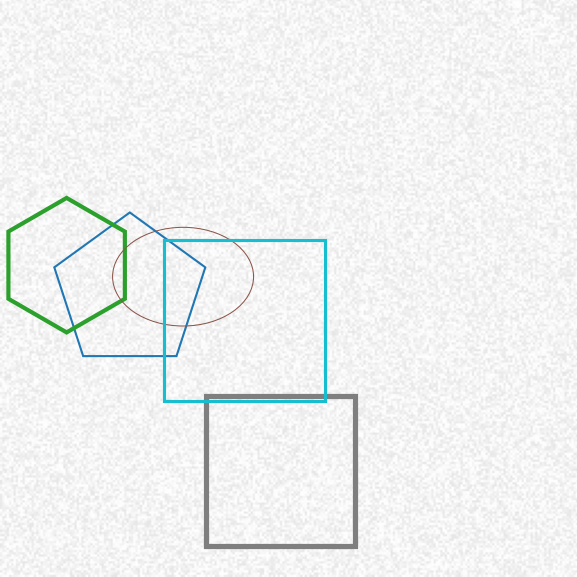[{"shape": "pentagon", "thickness": 1, "radius": 0.69, "center": [0.225, 0.494]}, {"shape": "hexagon", "thickness": 2, "radius": 0.58, "center": [0.115, 0.54]}, {"shape": "oval", "thickness": 0.5, "radius": 0.61, "center": [0.317, 0.52]}, {"shape": "square", "thickness": 2.5, "radius": 0.65, "center": [0.486, 0.184]}, {"shape": "square", "thickness": 1.5, "radius": 0.7, "center": [0.424, 0.444]}]